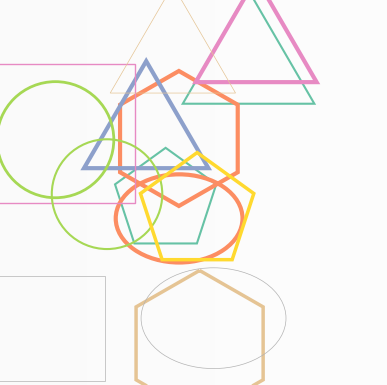[{"shape": "pentagon", "thickness": 1.5, "radius": 0.69, "center": [0.427, 0.479]}, {"shape": "triangle", "thickness": 1.5, "radius": 0.98, "center": [0.641, 0.829]}, {"shape": "hexagon", "thickness": 3, "radius": 0.88, "center": [0.462, 0.64]}, {"shape": "oval", "thickness": 3, "radius": 0.82, "center": [0.462, 0.433]}, {"shape": "triangle", "thickness": 3, "radius": 0.93, "center": [0.377, 0.656]}, {"shape": "square", "thickness": 1, "radius": 0.91, "center": [0.168, 0.653]}, {"shape": "triangle", "thickness": 3, "radius": 0.9, "center": [0.661, 0.877]}, {"shape": "circle", "thickness": 1.5, "radius": 0.71, "center": [0.276, 0.496]}, {"shape": "circle", "thickness": 2, "radius": 0.75, "center": [0.143, 0.637]}, {"shape": "pentagon", "thickness": 2.5, "radius": 0.77, "center": [0.509, 0.45]}, {"shape": "triangle", "thickness": 0.5, "radius": 0.93, "center": [0.446, 0.852]}, {"shape": "hexagon", "thickness": 2.5, "radius": 0.95, "center": [0.515, 0.108]}, {"shape": "square", "thickness": 0.5, "radius": 0.68, "center": [0.134, 0.147]}, {"shape": "oval", "thickness": 0.5, "radius": 0.93, "center": [0.551, 0.174]}]